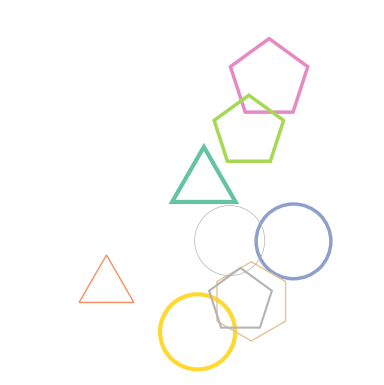[{"shape": "triangle", "thickness": 3, "radius": 0.48, "center": [0.53, 0.523]}, {"shape": "triangle", "thickness": 1, "radius": 0.41, "center": [0.277, 0.256]}, {"shape": "circle", "thickness": 2.5, "radius": 0.49, "center": [0.762, 0.373]}, {"shape": "pentagon", "thickness": 2.5, "radius": 0.53, "center": [0.699, 0.794]}, {"shape": "pentagon", "thickness": 2.5, "radius": 0.47, "center": [0.646, 0.658]}, {"shape": "circle", "thickness": 3, "radius": 0.49, "center": [0.513, 0.138]}, {"shape": "hexagon", "thickness": 1, "radius": 0.51, "center": [0.653, 0.217]}, {"shape": "pentagon", "thickness": 1.5, "radius": 0.43, "center": [0.625, 0.218]}, {"shape": "circle", "thickness": 0.5, "radius": 0.46, "center": [0.597, 0.375]}]